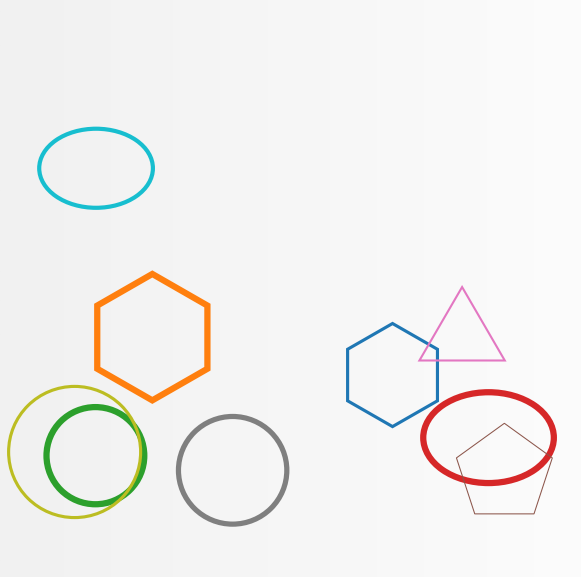[{"shape": "hexagon", "thickness": 1.5, "radius": 0.45, "center": [0.675, 0.35]}, {"shape": "hexagon", "thickness": 3, "radius": 0.55, "center": [0.262, 0.415]}, {"shape": "circle", "thickness": 3, "radius": 0.42, "center": [0.164, 0.21]}, {"shape": "oval", "thickness": 3, "radius": 0.56, "center": [0.841, 0.241]}, {"shape": "pentagon", "thickness": 0.5, "radius": 0.43, "center": [0.868, 0.179]}, {"shape": "triangle", "thickness": 1, "radius": 0.42, "center": [0.795, 0.417]}, {"shape": "circle", "thickness": 2.5, "radius": 0.47, "center": [0.4, 0.185]}, {"shape": "circle", "thickness": 1.5, "radius": 0.57, "center": [0.128, 0.216]}, {"shape": "oval", "thickness": 2, "radius": 0.49, "center": [0.165, 0.708]}]